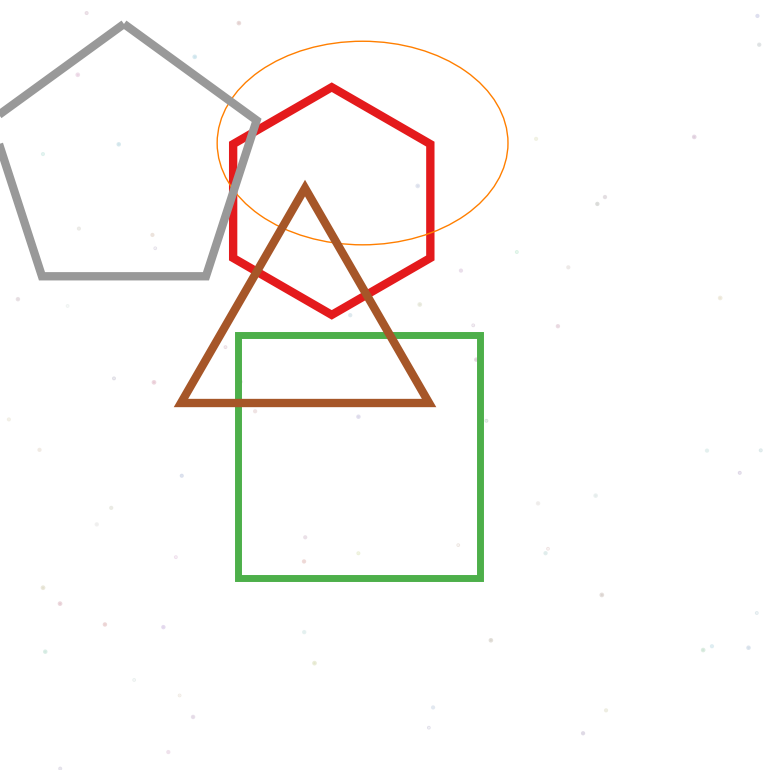[{"shape": "hexagon", "thickness": 3, "radius": 0.74, "center": [0.431, 0.739]}, {"shape": "square", "thickness": 2.5, "radius": 0.79, "center": [0.466, 0.407]}, {"shape": "oval", "thickness": 0.5, "radius": 0.94, "center": [0.471, 0.814]}, {"shape": "triangle", "thickness": 3, "radius": 0.93, "center": [0.396, 0.57]}, {"shape": "pentagon", "thickness": 3, "radius": 0.91, "center": [0.161, 0.788]}]